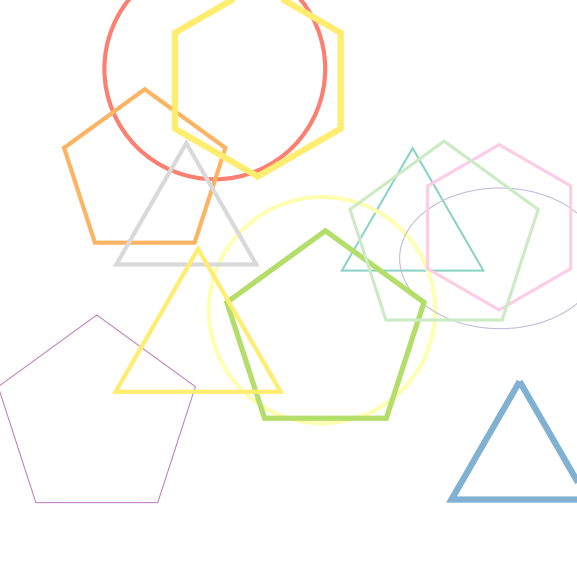[{"shape": "triangle", "thickness": 1, "radius": 0.71, "center": [0.714, 0.601]}, {"shape": "circle", "thickness": 2, "radius": 0.98, "center": [0.558, 0.462]}, {"shape": "oval", "thickness": 0.5, "radius": 0.87, "center": [0.866, 0.552]}, {"shape": "circle", "thickness": 2, "radius": 0.96, "center": [0.372, 0.88]}, {"shape": "triangle", "thickness": 3, "radius": 0.68, "center": [0.9, 0.202]}, {"shape": "pentagon", "thickness": 2, "radius": 0.73, "center": [0.251, 0.698]}, {"shape": "pentagon", "thickness": 2.5, "radius": 0.9, "center": [0.564, 0.42]}, {"shape": "hexagon", "thickness": 1.5, "radius": 0.72, "center": [0.864, 0.606]}, {"shape": "triangle", "thickness": 2, "radius": 0.7, "center": [0.323, 0.611]}, {"shape": "pentagon", "thickness": 0.5, "radius": 0.9, "center": [0.168, 0.274]}, {"shape": "pentagon", "thickness": 1.5, "radius": 0.86, "center": [0.769, 0.584]}, {"shape": "triangle", "thickness": 2, "radius": 0.83, "center": [0.343, 0.403]}, {"shape": "hexagon", "thickness": 3, "radius": 0.83, "center": [0.446, 0.859]}]